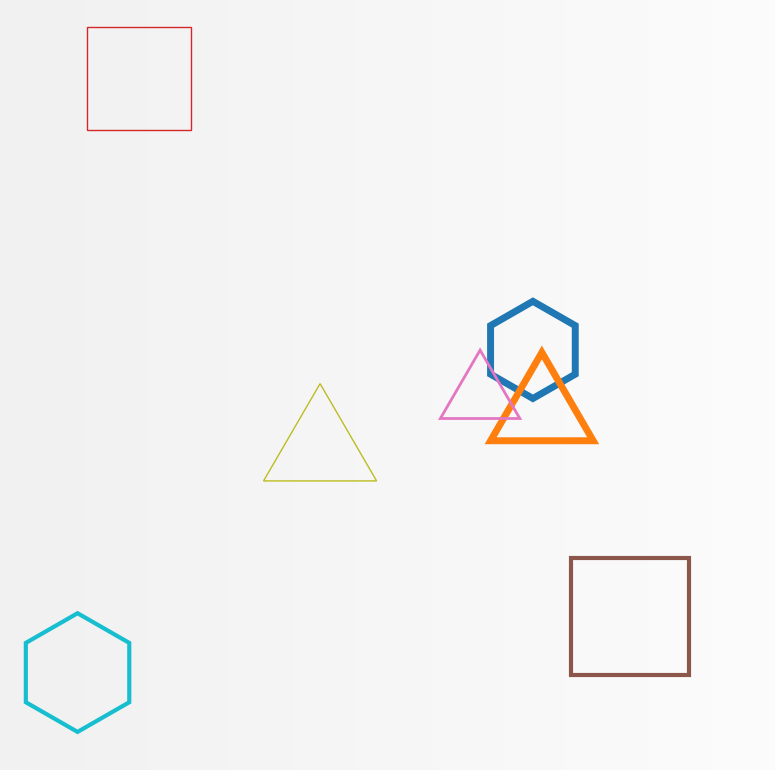[{"shape": "hexagon", "thickness": 2.5, "radius": 0.32, "center": [0.688, 0.546]}, {"shape": "triangle", "thickness": 2.5, "radius": 0.38, "center": [0.699, 0.466]}, {"shape": "square", "thickness": 0.5, "radius": 0.34, "center": [0.18, 0.899]}, {"shape": "square", "thickness": 1.5, "radius": 0.38, "center": [0.813, 0.199]}, {"shape": "triangle", "thickness": 1, "radius": 0.3, "center": [0.619, 0.486]}, {"shape": "triangle", "thickness": 0.5, "radius": 0.42, "center": [0.413, 0.418]}, {"shape": "hexagon", "thickness": 1.5, "radius": 0.39, "center": [0.1, 0.127]}]